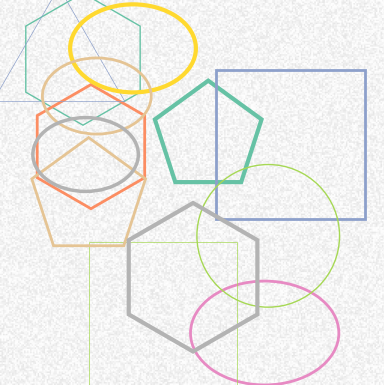[{"shape": "hexagon", "thickness": 1, "radius": 0.86, "center": [0.216, 0.846]}, {"shape": "pentagon", "thickness": 3, "radius": 0.73, "center": [0.541, 0.645]}, {"shape": "hexagon", "thickness": 2, "radius": 0.81, "center": [0.236, 0.619]}, {"shape": "square", "thickness": 2, "radius": 0.97, "center": [0.755, 0.624]}, {"shape": "triangle", "thickness": 0.5, "radius": 0.99, "center": [0.153, 0.835]}, {"shape": "oval", "thickness": 2, "radius": 0.96, "center": [0.687, 0.135]}, {"shape": "square", "thickness": 0.5, "radius": 0.96, "center": [0.423, 0.18]}, {"shape": "circle", "thickness": 1, "radius": 0.93, "center": [0.697, 0.387]}, {"shape": "oval", "thickness": 3, "radius": 0.82, "center": [0.345, 0.874]}, {"shape": "oval", "thickness": 2, "radius": 0.71, "center": [0.251, 0.751]}, {"shape": "pentagon", "thickness": 2, "radius": 0.78, "center": [0.23, 0.487]}, {"shape": "oval", "thickness": 2.5, "radius": 0.68, "center": [0.222, 0.599]}, {"shape": "hexagon", "thickness": 3, "radius": 0.96, "center": [0.501, 0.28]}]